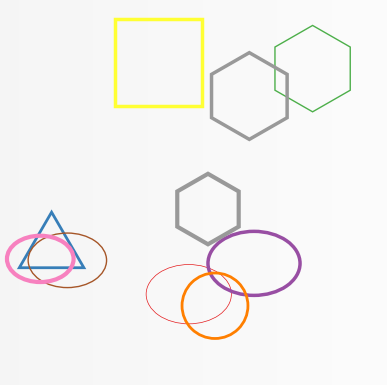[{"shape": "oval", "thickness": 0.5, "radius": 0.55, "center": [0.487, 0.236]}, {"shape": "triangle", "thickness": 2, "radius": 0.48, "center": [0.133, 0.353]}, {"shape": "hexagon", "thickness": 1, "radius": 0.56, "center": [0.807, 0.822]}, {"shape": "oval", "thickness": 2.5, "radius": 0.59, "center": [0.656, 0.316]}, {"shape": "circle", "thickness": 2, "radius": 0.43, "center": [0.555, 0.206]}, {"shape": "square", "thickness": 2.5, "radius": 0.57, "center": [0.409, 0.837]}, {"shape": "oval", "thickness": 1, "radius": 0.51, "center": [0.174, 0.324]}, {"shape": "oval", "thickness": 3, "radius": 0.43, "center": [0.104, 0.328]}, {"shape": "hexagon", "thickness": 2.5, "radius": 0.56, "center": [0.643, 0.751]}, {"shape": "hexagon", "thickness": 3, "radius": 0.46, "center": [0.537, 0.457]}]